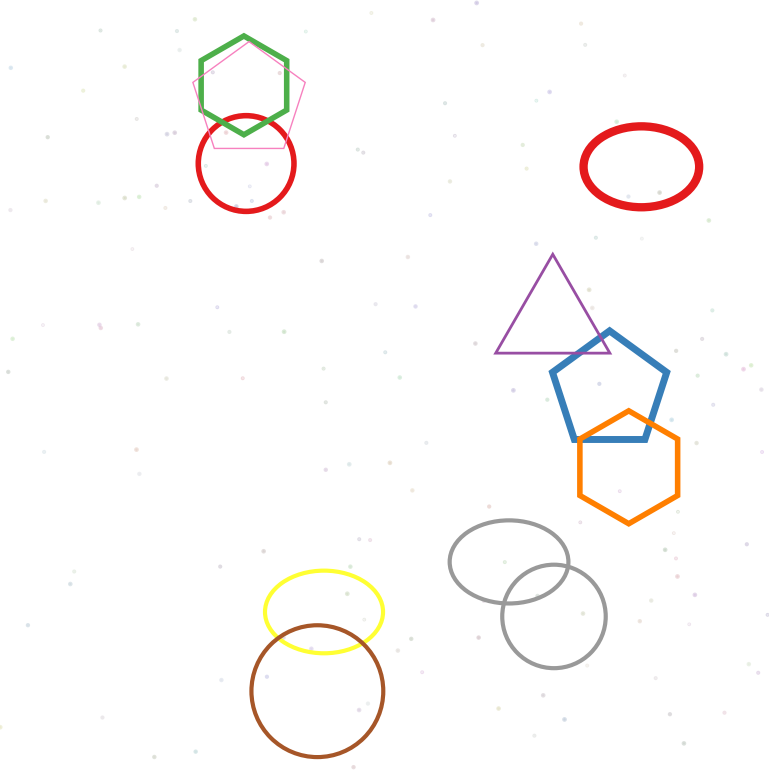[{"shape": "circle", "thickness": 2, "radius": 0.31, "center": [0.32, 0.788]}, {"shape": "oval", "thickness": 3, "radius": 0.38, "center": [0.833, 0.783]}, {"shape": "pentagon", "thickness": 2.5, "radius": 0.39, "center": [0.792, 0.492]}, {"shape": "hexagon", "thickness": 2, "radius": 0.32, "center": [0.317, 0.889]}, {"shape": "triangle", "thickness": 1, "radius": 0.43, "center": [0.718, 0.584]}, {"shape": "hexagon", "thickness": 2, "radius": 0.37, "center": [0.817, 0.393]}, {"shape": "oval", "thickness": 1.5, "radius": 0.38, "center": [0.421, 0.205]}, {"shape": "circle", "thickness": 1.5, "radius": 0.43, "center": [0.412, 0.102]}, {"shape": "pentagon", "thickness": 0.5, "radius": 0.38, "center": [0.323, 0.869]}, {"shape": "circle", "thickness": 1.5, "radius": 0.34, "center": [0.719, 0.199]}, {"shape": "oval", "thickness": 1.5, "radius": 0.39, "center": [0.661, 0.27]}]